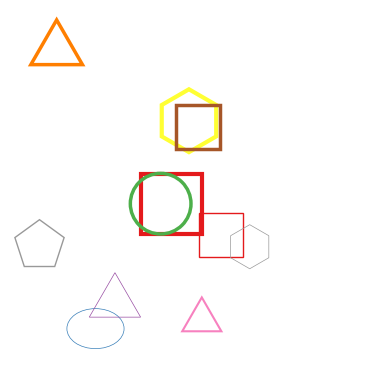[{"shape": "square", "thickness": 1, "radius": 0.29, "center": [0.574, 0.39]}, {"shape": "square", "thickness": 3, "radius": 0.39, "center": [0.445, 0.47]}, {"shape": "oval", "thickness": 0.5, "radius": 0.37, "center": [0.248, 0.146]}, {"shape": "circle", "thickness": 2.5, "radius": 0.39, "center": [0.417, 0.471]}, {"shape": "triangle", "thickness": 0.5, "radius": 0.39, "center": [0.299, 0.215]}, {"shape": "triangle", "thickness": 2.5, "radius": 0.39, "center": [0.147, 0.871]}, {"shape": "hexagon", "thickness": 3, "radius": 0.41, "center": [0.491, 0.686]}, {"shape": "square", "thickness": 2.5, "radius": 0.29, "center": [0.514, 0.67]}, {"shape": "triangle", "thickness": 1.5, "radius": 0.29, "center": [0.524, 0.169]}, {"shape": "hexagon", "thickness": 0.5, "radius": 0.29, "center": [0.649, 0.359]}, {"shape": "pentagon", "thickness": 1, "radius": 0.34, "center": [0.103, 0.362]}]